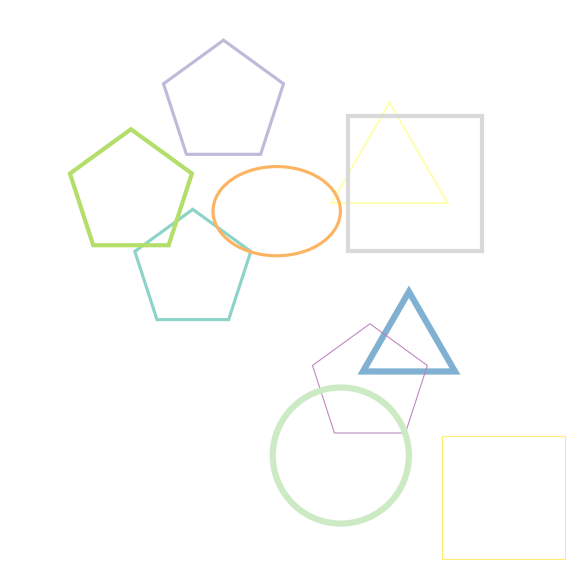[{"shape": "pentagon", "thickness": 1.5, "radius": 0.53, "center": [0.334, 0.531]}, {"shape": "triangle", "thickness": 1, "radius": 0.58, "center": [0.674, 0.706]}, {"shape": "pentagon", "thickness": 1.5, "radius": 0.55, "center": [0.387, 0.82]}, {"shape": "triangle", "thickness": 3, "radius": 0.46, "center": [0.708, 0.402]}, {"shape": "oval", "thickness": 1.5, "radius": 0.55, "center": [0.479, 0.633]}, {"shape": "pentagon", "thickness": 2, "radius": 0.56, "center": [0.227, 0.664]}, {"shape": "square", "thickness": 2, "radius": 0.58, "center": [0.718, 0.682]}, {"shape": "pentagon", "thickness": 0.5, "radius": 0.52, "center": [0.641, 0.334]}, {"shape": "circle", "thickness": 3, "radius": 0.59, "center": [0.59, 0.21]}, {"shape": "square", "thickness": 0.5, "radius": 0.53, "center": [0.872, 0.138]}]